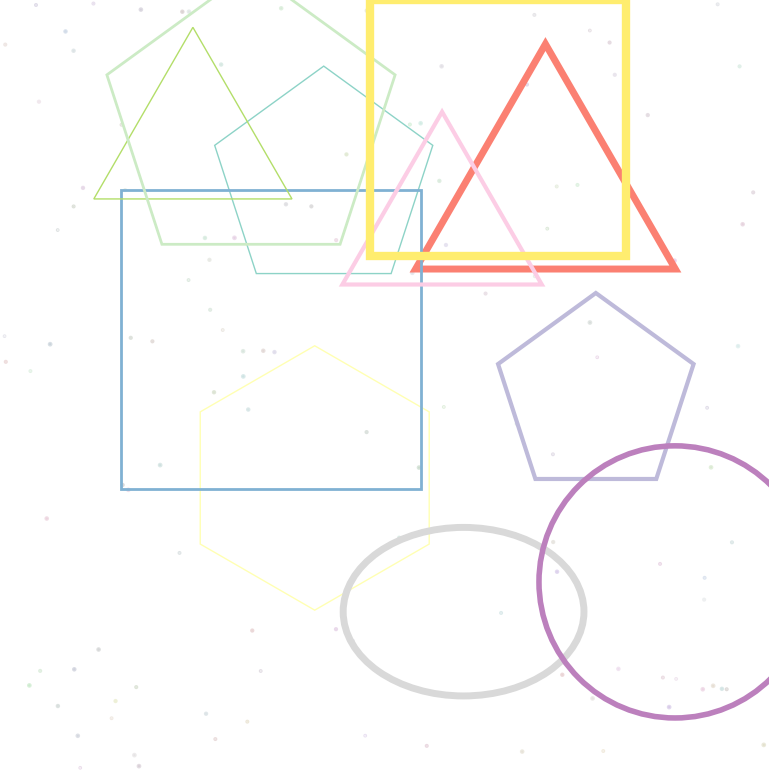[{"shape": "pentagon", "thickness": 0.5, "radius": 0.74, "center": [0.42, 0.765]}, {"shape": "hexagon", "thickness": 0.5, "radius": 0.86, "center": [0.409, 0.379]}, {"shape": "pentagon", "thickness": 1.5, "radius": 0.67, "center": [0.774, 0.486]}, {"shape": "triangle", "thickness": 2.5, "radius": 0.97, "center": [0.708, 0.748]}, {"shape": "square", "thickness": 1, "radius": 0.97, "center": [0.352, 0.559]}, {"shape": "triangle", "thickness": 0.5, "radius": 0.74, "center": [0.251, 0.816]}, {"shape": "triangle", "thickness": 1.5, "radius": 0.75, "center": [0.574, 0.705]}, {"shape": "oval", "thickness": 2.5, "radius": 0.78, "center": [0.602, 0.206]}, {"shape": "circle", "thickness": 2, "radius": 0.88, "center": [0.877, 0.244]}, {"shape": "pentagon", "thickness": 1, "radius": 0.98, "center": [0.326, 0.842]}, {"shape": "square", "thickness": 3, "radius": 0.83, "center": [0.647, 0.834]}]